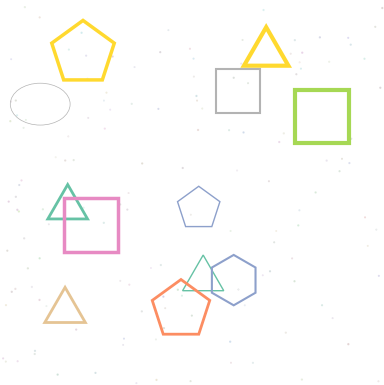[{"shape": "triangle", "thickness": 2, "radius": 0.3, "center": [0.176, 0.461]}, {"shape": "triangle", "thickness": 1, "radius": 0.31, "center": [0.528, 0.276]}, {"shape": "pentagon", "thickness": 2, "radius": 0.39, "center": [0.47, 0.195]}, {"shape": "hexagon", "thickness": 1.5, "radius": 0.33, "center": [0.607, 0.272]}, {"shape": "pentagon", "thickness": 1, "radius": 0.29, "center": [0.516, 0.458]}, {"shape": "square", "thickness": 2.5, "radius": 0.35, "center": [0.236, 0.416]}, {"shape": "square", "thickness": 3, "radius": 0.35, "center": [0.836, 0.698]}, {"shape": "pentagon", "thickness": 2.5, "radius": 0.43, "center": [0.216, 0.862]}, {"shape": "triangle", "thickness": 3, "radius": 0.33, "center": [0.691, 0.863]}, {"shape": "triangle", "thickness": 2, "radius": 0.3, "center": [0.169, 0.193]}, {"shape": "oval", "thickness": 0.5, "radius": 0.39, "center": [0.104, 0.73]}, {"shape": "square", "thickness": 1.5, "radius": 0.29, "center": [0.618, 0.764]}]